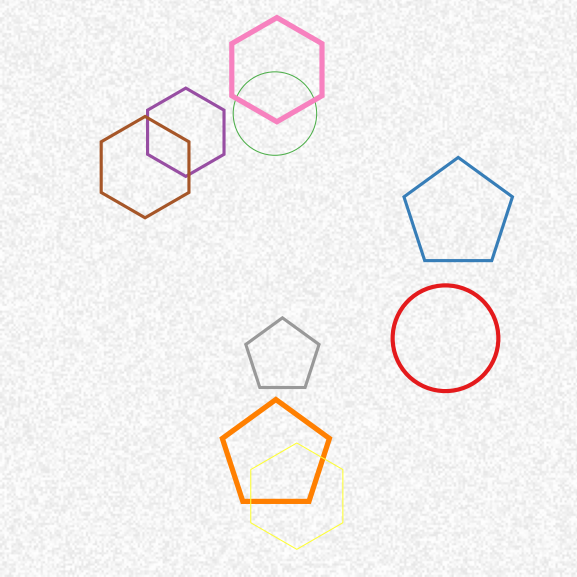[{"shape": "circle", "thickness": 2, "radius": 0.46, "center": [0.771, 0.413]}, {"shape": "pentagon", "thickness": 1.5, "radius": 0.49, "center": [0.793, 0.628]}, {"shape": "circle", "thickness": 0.5, "radius": 0.36, "center": [0.476, 0.802]}, {"shape": "hexagon", "thickness": 1.5, "radius": 0.38, "center": [0.322, 0.77]}, {"shape": "pentagon", "thickness": 2.5, "radius": 0.49, "center": [0.478, 0.21]}, {"shape": "hexagon", "thickness": 0.5, "radius": 0.46, "center": [0.514, 0.14]}, {"shape": "hexagon", "thickness": 1.5, "radius": 0.44, "center": [0.251, 0.71]}, {"shape": "hexagon", "thickness": 2.5, "radius": 0.45, "center": [0.479, 0.878]}, {"shape": "pentagon", "thickness": 1.5, "radius": 0.33, "center": [0.489, 0.382]}]